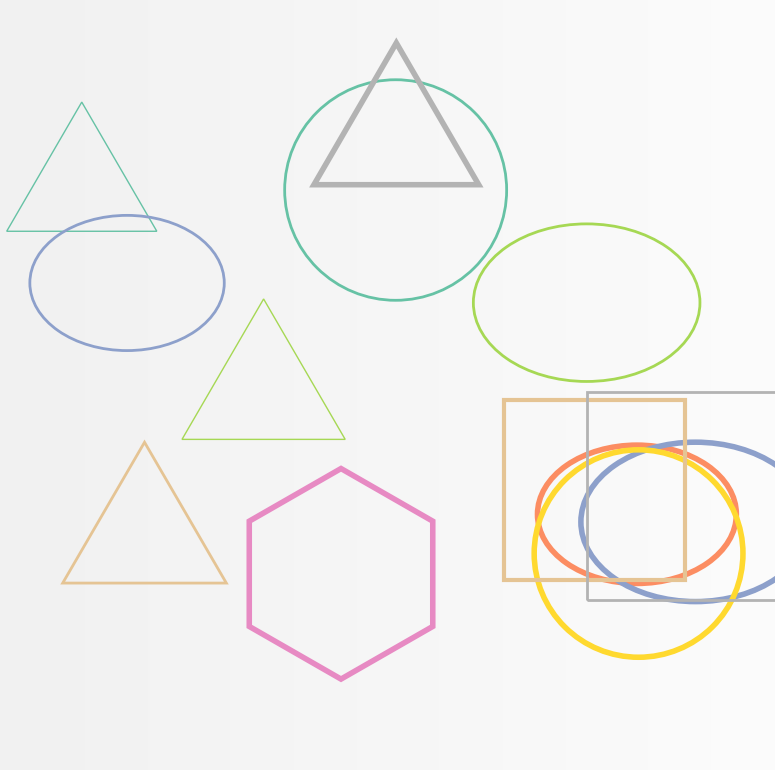[{"shape": "triangle", "thickness": 0.5, "radius": 0.56, "center": [0.106, 0.756]}, {"shape": "circle", "thickness": 1, "radius": 0.72, "center": [0.511, 0.753]}, {"shape": "oval", "thickness": 2, "radius": 0.64, "center": [0.822, 0.332]}, {"shape": "oval", "thickness": 2, "radius": 0.74, "center": [0.897, 0.322]}, {"shape": "oval", "thickness": 1, "radius": 0.63, "center": [0.164, 0.632]}, {"shape": "hexagon", "thickness": 2, "radius": 0.68, "center": [0.44, 0.255]}, {"shape": "triangle", "thickness": 0.5, "radius": 0.61, "center": [0.34, 0.49]}, {"shape": "oval", "thickness": 1, "radius": 0.73, "center": [0.757, 0.607]}, {"shape": "circle", "thickness": 2, "radius": 0.67, "center": [0.824, 0.281]}, {"shape": "square", "thickness": 1.5, "radius": 0.59, "center": [0.767, 0.364]}, {"shape": "triangle", "thickness": 1, "radius": 0.61, "center": [0.186, 0.304]}, {"shape": "triangle", "thickness": 2, "radius": 0.61, "center": [0.511, 0.821]}, {"shape": "square", "thickness": 1, "radius": 0.68, "center": [0.893, 0.356]}]